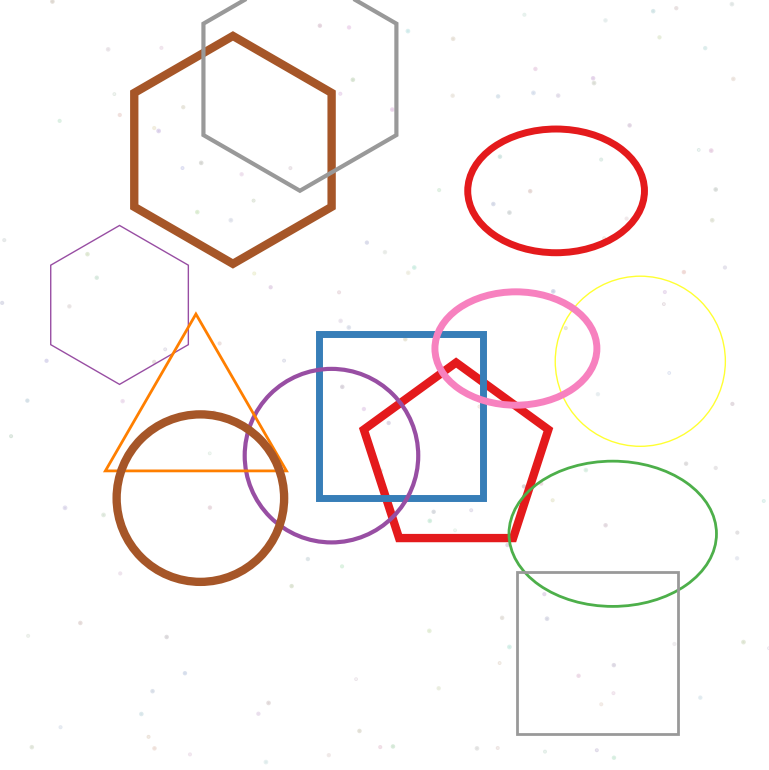[{"shape": "oval", "thickness": 2.5, "radius": 0.57, "center": [0.722, 0.752]}, {"shape": "pentagon", "thickness": 3, "radius": 0.63, "center": [0.592, 0.403]}, {"shape": "square", "thickness": 2.5, "radius": 0.53, "center": [0.521, 0.459]}, {"shape": "oval", "thickness": 1, "radius": 0.67, "center": [0.796, 0.307]}, {"shape": "circle", "thickness": 1.5, "radius": 0.56, "center": [0.43, 0.408]}, {"shape": "hexagon", "thickness": 0.5, "radius": 0.52, "center": [0.155, 0.604]}, {"shape": "triangle", "thickness": 1, "radius": 0.68, "center": [0.254, 0.456]}, {"shape": "circle", "thickness": 0.5, "radius": 0.55, "center": [0.832, 0.531]}, {"shape": "circle", "thickness": 3, "radius": 0.54, "center": [0.26, 0.353]}, {"shape": "hexagon", "thickness": 3, "radius": 0.74, "center": [0.303, 0.805]}, {"shape": "oval", "thickness": 2.5, "radius": 0.53, "center": [0.67, 0.547]}, {"shape": "hexagon", "thickness": 1.5, "radius": 0.72, "center": [0.39, 0.897]}, {"shape": "square", "thickness": 1, "radius": 0.52, "center": [0.776, 0.152]}]